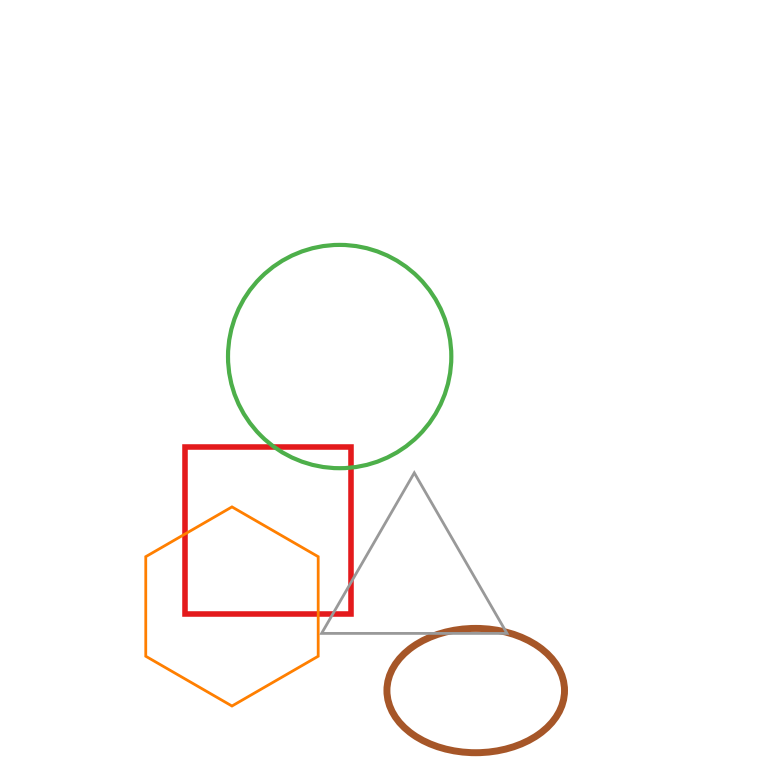[{"shape": "square", "thickness": 2, "radius": 0.54, "center": [0.348, 0.311]}, {"shape": "circle", "thickness": 1.5, "radius": 0.72, "center": [0.441, 0.537]}, {"shape": "hexagon", "thickness": 1, "radius": 0.65, "center": [0.301, 0.212]}, {"shape": "oval", "thickness": 2.5, "radius": 0.58, "center": [0.618, 0.103]}, {"shape": "triangle", "thickness": 1, "radius": 0.7, "center": [0.538, 0.247]}]